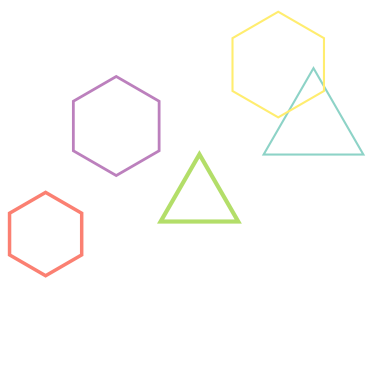[{"shape": "triangle", "thickness": 1.5, "radius": 0.75, "center": [0.814, 0.673]}, {"shape": "hexagon", "thickness": 2.5, "radius": 0.54, "center": [0.118, 0.392]}, {"shape": "triangle", "thickness": 3, "radius": 0.58, "center": [0.518, 0.483]}, {"shape": "hexagon", "thickness": 2, "radius": 0.64, "center": [0.302, 0.673]}, {"shape": "hexagon", "thickness": 1.5, "radius": 0.69, "center": [0.723, 0.832]}]